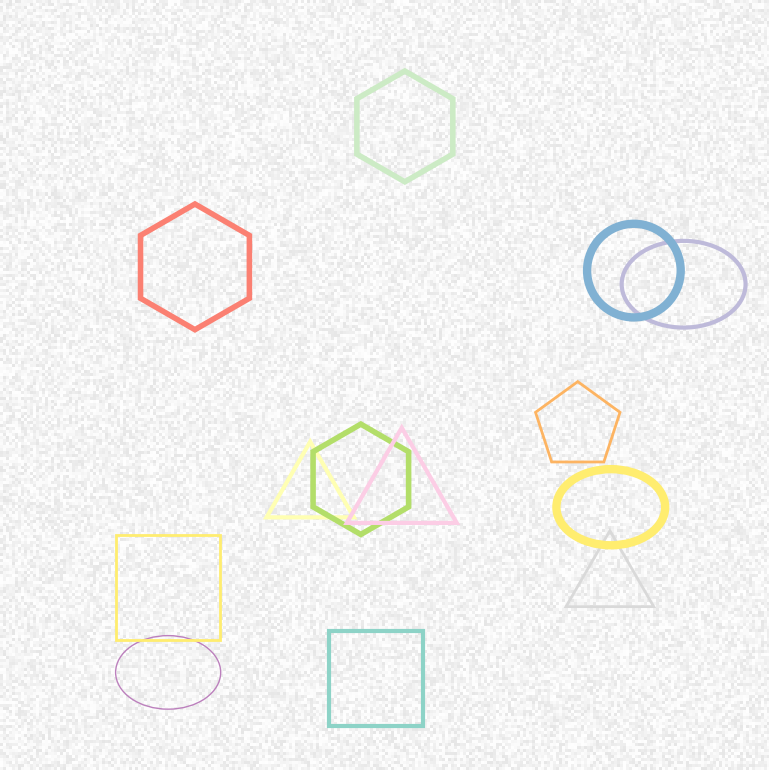[{"shape": "square", "thickness": 1.5, "radius": 0.31, "center": [0.488, 0.119]}, {"shape": "triangle", "thickness": 1.5, "radius": 0.33, "center": [0.403, 0.361]}, {"shape": "oval", "thickness": 1.5, "radius": 0.4, "center": [0.888, 0.631]}, {"shape": "hexagon", "thickness": 2, "radius": 0.41, "center": [0.253, 0.653]}, {"shape": "circle", "thickness": 3, "radius": 0.3, "center": [0.823, 0.649]}, {"shape": "pentagon", "thickness": 1, "radius": 0.29, "center": [0.75, 0.447]}, {"shape": "hexagon", "thickness": 2, "radius": 0.36, "center": [0.469, 0.378]}, {"shape": "triangle", "thickness": 1.5, "radius": 0.41, "center": [0.522, 0.362]}, {"shape": "triangle", "thickness": 1, "radius": 0.33, "center": [0.792, 0.245]}, {"shape": "oval", "thickness": 0.5, "radius": 0.34, "center": [0.218, 0.127]}, {"shape": "hexagon", "thickness": 2, "radius": 0.36, "center": [0.526, 0.836]}, {"shape": "oval", "thickness": 3, "radius": 0.35, "center": [0.793, 0.341]}, {"shape": "square", "thickness": 1, "radius": 0.34, "center": [0.218, 0.237]}]